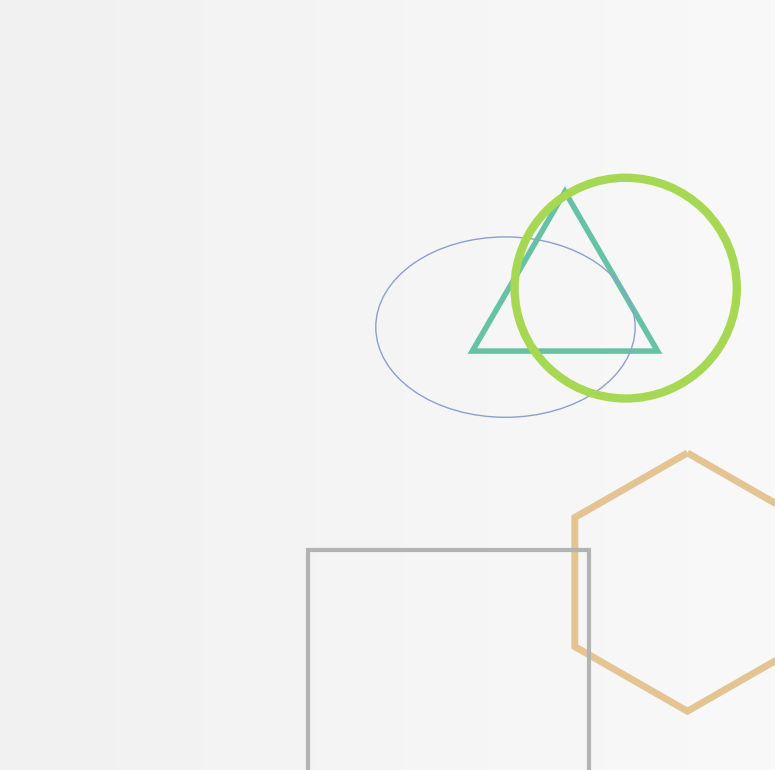[{"shape": "triangle", "thickness": 2, "radius": 0.69, "center": [0.729, 0.613]}, {"shape": "oval", "thickness": 0.5, "radius": 0.84, "center": [0.652, 0.575]}, {"shape": "circle", "thickness": 3, "radius": 0.72, "center": [0.807, 0.626]}, {"shape": "hexagon", "thickness": 2.5, "radius": 0.84, "center": [0.887, 0.244]}, {"shape": "square", "thickness": 1.5, "radius": 0.91, "center": [0.579, 0.105]}]